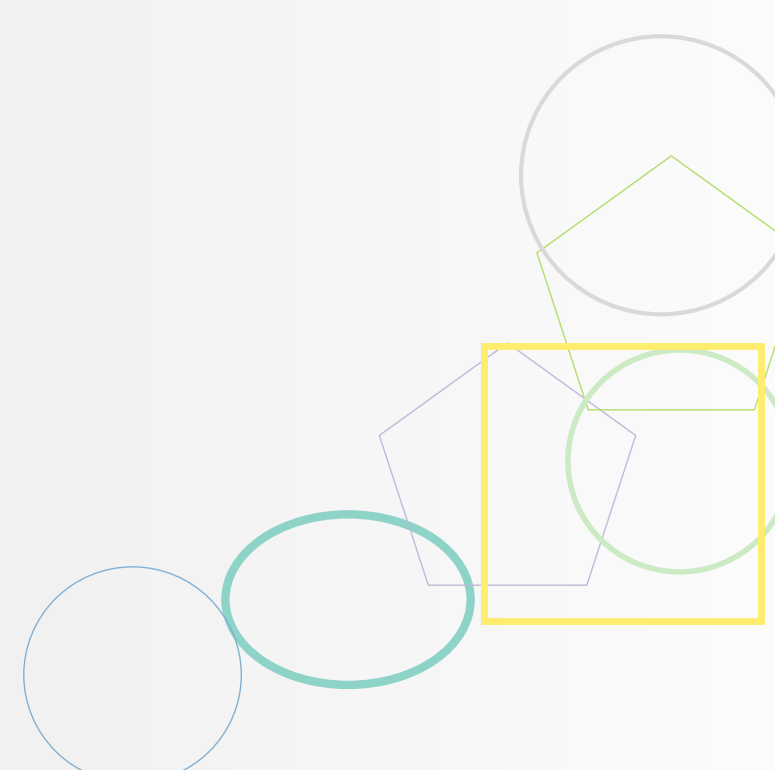[{"shape": "oval", "thickness": 3, "radius": 0.79, "center": [0.449, 0.221]}, {"shape": "pentagon", "thickness": 0.5, "radius": 0.87, "center": [0.655, 0.381]}, {"shape": "circle", "thickness": 0.5, "radius": 0.7, "center": [0.171, 0.124]}, {"shape": "pentagon", "thickness": 0.5, "radius": 0.91, "center": [0.866, 0.615]}, {"shape": "circle", "thickness": 1.5, "radius": 0.9, "center": [0.853, 0.772]}, {"shape": "circle", "thickness": 2, "radius": 0.72, "center": [0.877, 0.401]}, {"shape": "square", "thickness": 2.5, "radius": 0.89, "center": [0.803, 0.372]}]